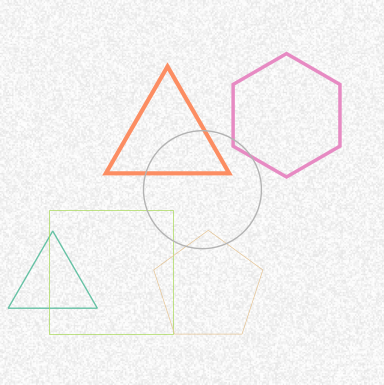[{"shape": "triangle", "thickness": 1, "radius": 0.67, "center": [0.137, 0.266]}, {"shape": "triangle", "thickness": 3, "radius": 0.93, "center": [0.435, 0.642]}, {"shape": "hexagon", "thickness": 2.5, "radius": 0.8, "center": [0.744, 0.701]}, {"shape": "square", "thickness": 0.5, "radius": 0.8, "center": [0.288, 0.293]}, {"shape": "pentagon", "thickness": 0.5, "radius": 0.75, "center": [0.541, 0.253]}, {"shape": "circle", "thickness": 1, "radius": 0.77, "center": [0.526, 0.507]}]